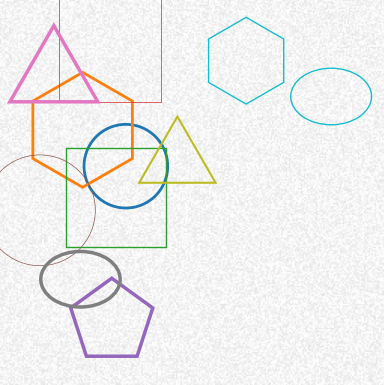[{"shape": "circle", "thickness": 2, "radius": 0.54, "center": [0.327, 0.568]}, {"shape": "hexagon", "thickness": 2, "radius": 0.75, "center": [0.215, 0.663]}, {"shape": "square", "thickness": 1, "radius": 0.65, "center": [0.301, 0.486]}, {"shape": "square", "thickness": 0.5, "radius": 0.67, "center": [0.286, 0.868]}, {"shape": "pentagon", "thickness": 2.5, "radius": 0.56, "center": [0.29, 0.165]}, {"shape": "circle", "thickness": 0.5, "radius": 0.72, "center": [0.104, 0.454]}, {"shape": "triangle", "thickness": 2.5, "radius": 0.66, "center": [0.14, 0.801]}, {"shape": "oval", "thickness": 2.5, "radius": 0.52, "center": [0.209, 0.275]}, {"shape": "triangle", "thickness": 1.5, "radius": 0.57, "center": [0.461, 0.583]}, {"shape": "hexagon", "thickness": 1, "radius": 0.56, "center": [0.639, 0.842]}, {"shape": "oval", "thickness": 1, "radius": 0.52, "center": [0.86, 0.749]}]